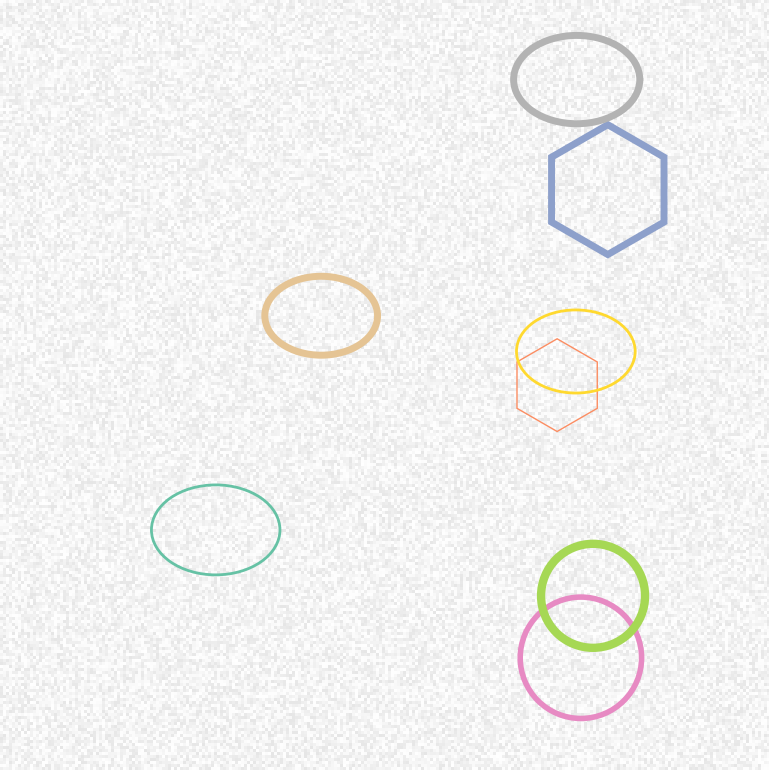[{"shape": "oval", "thickness": 1, "radius": 0.42, "center": [0.28, 0.312]}, {"shape": "hexagon", "thickness": 0.5, "radius": 0.3, "center": [0.724, 0.5]}, {"shape": "hexagon", "thickness": 2.5, "radius": 0.42, "center": [0.789, 0.754]}, {"shape": "circle", "thickness": 2, "radius": 0.39, "center": [0.754, 0.146]}, {"shape": "circle", "thickness": 3, "radius": 0.34, "center": [0.77, 0.226]}, {"shape": "oval", "thickness": 1, "radius": 0.39, "center": [0.748, 0.544]}, {"shape": "oval", "thickness": 2.5, "radius": 0.37, "center": [0.417, 0.59]}, {"shape": "oval", "thickness": 2.5, "radius": 0.41, "center": [0.749, 0.897]}]